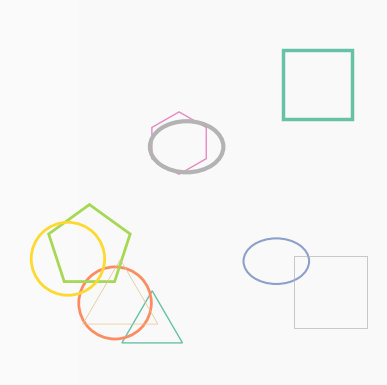[{"shape": "triangle", "thickness": 1, "radius": 0.45, "center": [0.393, 0.154]}, {"shape": "square", "thickness": 2.5, "radius": 0.45, "center": [0.819, 0.78]}, {"shape": "circle", "thickness": 2, "radius": 0.47, "center": [0.297, 0.213]}, {"shape": "oval", "thickness": 1.5, "radius": 0.42, "center": [0.713, 0.322]}, {"shape": "hexagon", "thickness": 1, "radius": 0.41, "center": [0.462, 0.628]}, {"shape": "pentagon", "thickness": 2, "radius": 0.55, "center": [0.231, 0.358]}, {"shape": "circle", "thickness": 2, "radius": 0.47, "center": [0.175, 0.328]}, {"shape": "triangle", "thickness": 0.5, "radius": 0.56, "center": [0.311, 0.214]}, {"shape": "oval", "thickness": 3, "radius": 0.47, "center": [0.482, 0.619]}, {"shape": "square", "thickness": 0.5, "radius": 0.47, "center": [0.853, 0.241]}]